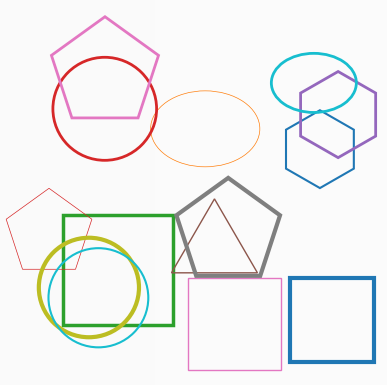[{"shape": "square", "thickness": 3, "radius": 0.54, "center": [0.857, 0.169]}, {"shape": "hexagon", "thickness": 1.5, "radius": 0.51, "center": [0.826, 0.613]}, {"shape": "oval", "thickness": 0.5, "radius": 0.7, "center": [0.53, 0.665]}, {"shape": "square", "thickness": 2.5, "radius": 0.71, "center": [0.304, 0.299]}, {"shape": "circle", "thickness": 2, "radius": 0.67, "center": [0.27, 0.717]}, {"shape": "pentagon", "thickness": 0.5, "radius": 0.58, "center": [0.127, 0.395]}, {"shape": "hexagon", "thickness": 2, "radius": 0.56, "center": [0.873, 0.702]}, {"shape": "triangle", "thickness": 1, "radius": 0.64, "center": [0.553, 0.355]}, {"shape": "square", "thickness": 1, "radius": 0.6, "center": [0.605, 0.159]}, {"shape": "pentagon", "thickness": 2, "radius": 0.73, "center": [0.271, 0.811]}, {"shape": "pentagon", "thickness": 3, "radius": 0.7, "center": [0.589, 0.397]}, {"shape": "circle", "thickness": 3, "radius": 0.65, "center": [0.229, 0.253]}, {"shape": "circle", "thickness": 1.5, "radius": 0.64, "center": [0.254, 0.227]}, {"shape": "oval", "thickness": 2, "radius": 0.55, "center": [0.81, 0.785]}]